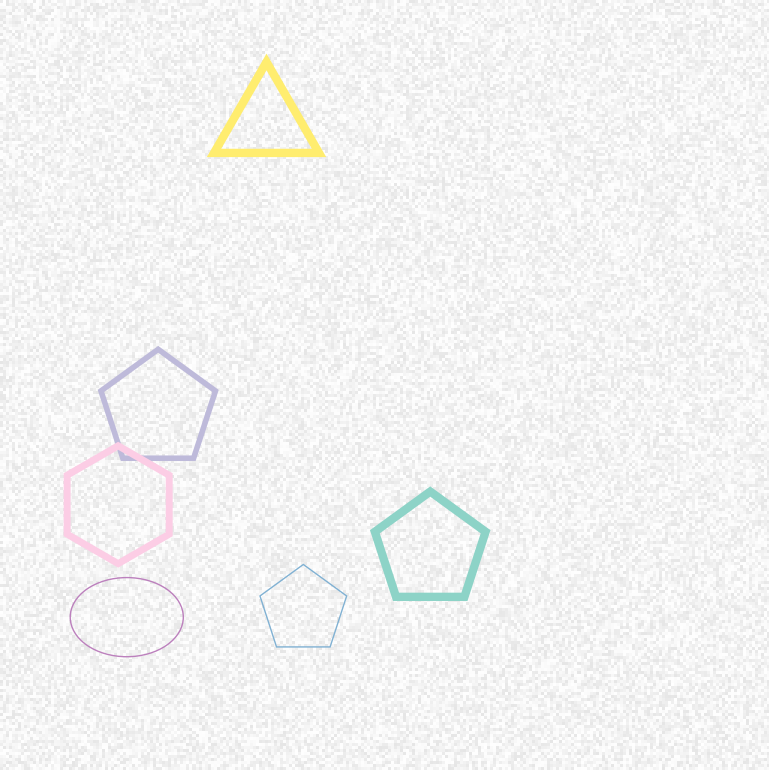[{"shape": "pentagon", "thickness": 3, "radius": 0.38, "center": [0.559, 0.286]}, {"shape": "pentagon", "thickness": 2, "radius": 0.39, "center": [0.205, 0.468]}, {"shape": "pentagon", "thickness": 0.5, "radius": 0.3, "center": [0.394, 0.208]}, {"shape": "hexagon", "thickness": 2.5, "radius": 0.38, "center": [0.153, 0.345]}, {"shape": "oval", "thickness": 0.5, "radius": 0.37, "center": [0.165, 0.199]}, {"shape": "triangle", "thickness": 3, "radius": 0.39, "center": [0.346, 0.841]}]